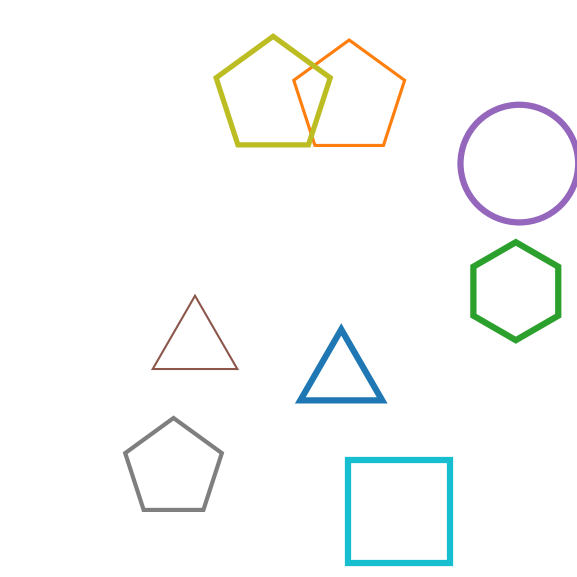[{"shape": "triangle", "thickness": 3, "radius": 0.41, "center": [0.591, 0.347]}, {"shape": "pentagon", "thickness": 1.5, "radius": 0.5, "center": [0.605, 0.829]}, {"shape": "hexagon", "thickness": 3, "radius": 0.42, "center": [0.893, 0.495]}, {"shape": "circle", "thickness": 3, "radius": 0.51, "center": [0.899, 0.716]}, {"shape": "triangle", "thickness": 1, "radius": 0.42, "center": [0.338, 0.402]}, {"shape": "pentagon", "thickness": 2, "radius": 0.44, "center": [0.3, 0.187]}, {"shape": "pentagon", "thickness": 2.5, "radius": 0.52, "center": [0.473, 0.832]}, {"shape": "square", "thickness": 3, "radius": 0.44, "center": [0.691, 0.114]}]